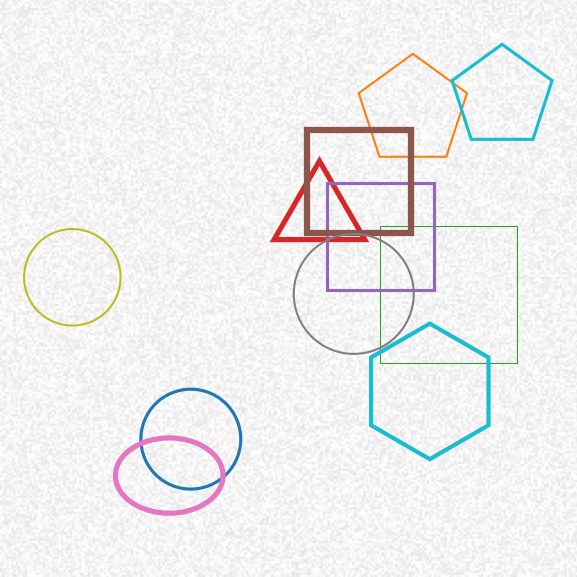[{"shape": "circle", "thickness": 1.5, "radius": 0.43, "center": [0.33, 0.239]}, {"shape": "pentagon", "thickness": 1, "radius": 0.49, "center": [0.715, 0.807]}, {"shape": "square", "thickness": 0.5, "radius": 0.59, "center": [0.776, 0.488]}, {"shape": "triangle", "thickness": 2.5, "radius": 0.45, "center": [0.553, 0.63]}, {"shape": "square", "thickness": 1.5, "radius": 0.46, "center": [0.659, 0.59]}, {"shape": "square", "thickness": 3, "radius": 0.45, "center": [0.622, 0.685]}, {"shape": "oval", "thickness": 2.5, "radius": 0.47, "center": [0.293, 0.176]}, {"shape": "circle", "thickness": 1, "radius": 0.52, "center": [0.613, 0.49]}, {"shape": "circle", "thickness": 1, "radius": 0.42, "center": [0.125, 0.519]}, {"shape": "hexagon", "thickness": 2, "radius": 0.59, "center": [0.744, 0.321]}, {"shape": "pentagon", "thickness": 1.5, "radius": 0.45, "center": [0.869, 0.831]}]